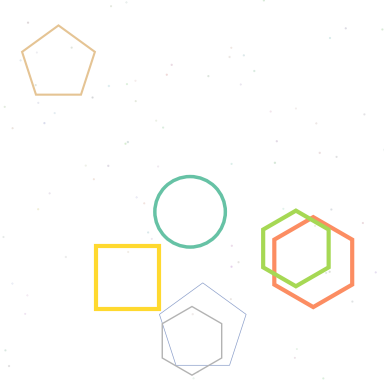[{"shape": "circle", "thickness": 2.5, "radius": 0.46, "center": [0.494, 0.45]}, {"shape": "hexagon", "thickness": 3, "radius": 0.58, "center": [0.814, 0.319]}, {"shape": "pentagon", "thickness": 0.5, "radius": 0.59, "center": [0.527, 0.147]}, {"shape": "hexagon", "thickness": 3, "radius": 0.49, "center": [0.769, 0.355]}, {"shape": "square", "thickness": 3, "radius": 0.41, "center": [0.332, 0.28]}, {"shape": "pentagon", "thickness": 1.5, "radius": 0.5, "center": [0.152, 0.835]}, {"shape": "hexagon", "thickness": 1, "radius": 0.45, "center": [0.499, 0.115]}]